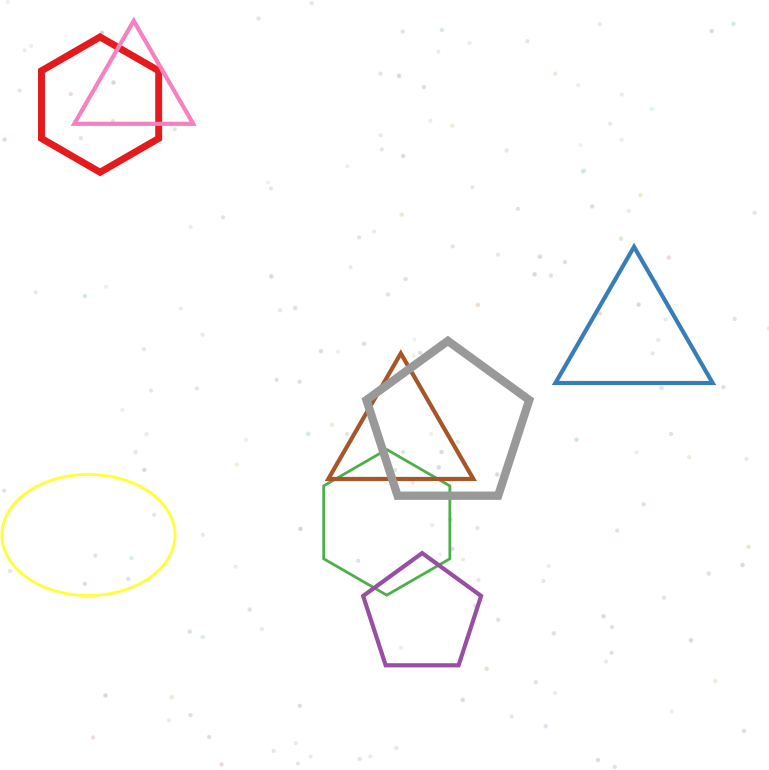[{"shape": "hexagon", "thickness": 2.5, "radius": 0.44, "center": [0.13, 0.864]}, {"shape": "triangle", "thickness": 1.5, "radius": 0.59, "center": [0.823, 0.562]}, {"shape": "hexagon", "thickness": 1, "radius": 0.47, "center": [0.502, 0.322]}, {"shape": "pentagon", "thickness": 1.5, "radius": 0.4, "center": [0.548, 0.201]}, {"shape": "oval", "thickness": 1, "radius": 0.56, "center": [0.115, 0.305]}, {"shape": "triangle", "thickness": 1.5, "radius": 0.54, "center": [0.521, 0.432]}, {"shape": "triangle", "thickness": 1.5, "radius": 0.45, "center": [0.174, 0.884]}, {"shape": "pentagon", "thickness": 3, "radius": 0.56, "center": [0.582, 0.446]}]